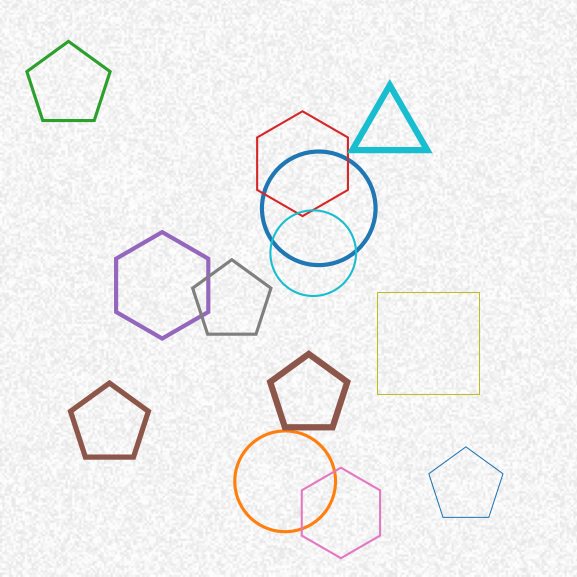[{"shape": "pentagon", "thickness": 0.5, "radius": 0.34, "center": [0.807, 0.158]}, {"shape": "circle", "thickness": 2, "radius": 0.49, "center": [0.552, 0.638]}, {"shape": "circle", "thickness": 1.5, "radius": 0.44, "center": [0.494, 0.166]}, {"shape": "pentagon", "thickness": 1.5, "radius": 0.38, "center": [0.119, 0.852]}, {"shape": "hexagon", "thickness": 1, "radius": 0.45, "center": [0.524, 0.716]}, {"shape": "hexagon", "thickness": 2, "radius": 0.46, "center": [0.281, 0.505]}, {"shape": "pentagon", "thickness": 2.5, "radius": 0.35, "center": [0.19, 0.265]}, {"shape": "pentagon", "thickness": 3, "radius": 0.35, "center": [0.535, 0.316]}, {"shape": "hexagon", "thickness": 1, "radius": 0.39, "center": [0.59, 0.111]}, {"shape": "pentagon", "thickness": 1.5, "radius": 0.36, "center": [0.401, 0.478]}, {"shape": "square", "thickness": 0.5, "radius": 0.44, "center": [0.741, 0.405]}, {"shape": "triangle", "thickness": 3, "radius": 0.37, "center": [0.675, 0.777]}, {"shape": "circle", "thickness": 1, "radius": 0.37, "center": [0.542, 0.561]}]